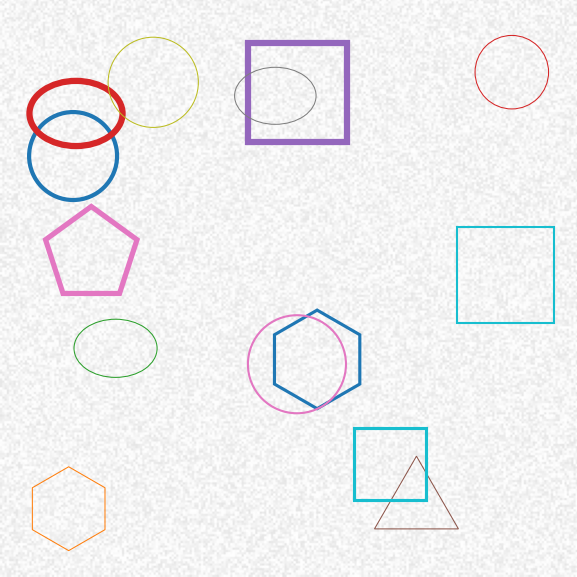[{"shape": "hexagon", "thickness": 1.5, "radius": 0.43, "center": [0.549, 0.377]}, {"shape": "circle", "thickness": 2, "radius": 0.38, "center": [0.127, 0.729]}, {"shape": "hexagon", "thickness": 0.5, "radius": 0.36, "center": [0.119, 0.118]}, {"shape": "oval", "thickness": 0.5, "radius": 0.36, "center": [0.2, 0.396]}, {"shape": "circle", "thickness": 0.5, "radius": 0.32, "center": [0.886, 0.874]}, {"shape": "oval", "thickness": 3, "radius": 0.4, "center": [0.132, 0.803]}, {"shape": "square", "thickness": 3, "radius": 0.43, "center": [0.515, 0.839]}, {"shape": "triangle", "thickness": 0.5, "radius": 0.42, "center": [0.721, 0.125]}, {"shape": "circle", "thickness": 1, "radius": 0.42, "center": [0.514, 0.368]}, {"shape": "pentagon", "thickness": 2.5, "radius": 0.42, "center": [0.158, 0.558]}, {"shape": "oval", "thickness": 0.5, "radius": 0.35, "center": [0.477, 0.833]}, {"shape": "circle", "thickness": 0.5, "radius": 0.39, "center": [0.265, 0.857]}, {"shape": "square", "thickness": 1, "radius": 0.42, "center": [0.875, 0.523]}, {"shape": "square", "thickness": 1.5, "radius": 0.31, "center": [0.675, 0.196]}]